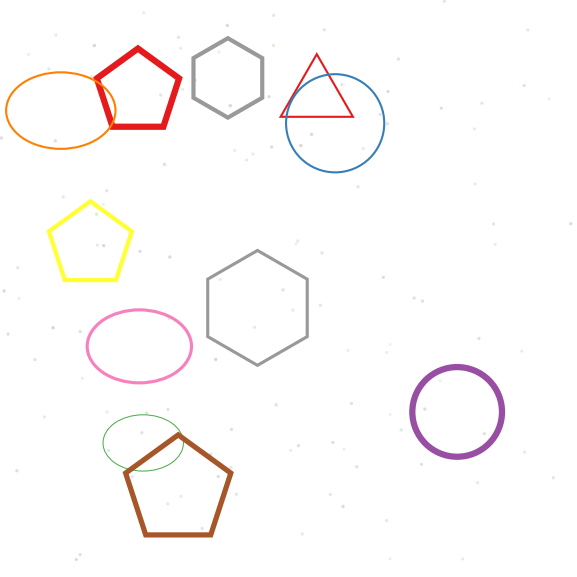[{"shape": "pentagon", "thickness": 3, "radius": 0.37, "center": [0.239, 0.84]}, {"shape": "triangle", "thickness": 1, "radius": 0.36, "center": [0.549, 0.833]}, {"shape": "circle", "thickness": 1, "radius": 0.43, "center": [0.58, 0.786]}, {"shape": "oval", "thickness": 0.5, "radius": 0.35, "center": [0.248, 0.232]}, {"shape": "circle", "thickness": 3, "radius": 0.39, "center": [0.792, 0.286]}, {"shape": "oval", "thickness": 1, "radius": 0.47, "center": [0.105, 0.808]}, {"shape": "pentagon", "thickness": 2, "radius": 0.38, "center": [0.157, 0.575]}, {"shape": "pentagon", "thickness": 2.5, "radius": 0.48, "center": [0.309, 0.15]}, {"shape": "oval", "thickness": 1.5, "radius": 0.45, "center": [0.241, 0.399]}, {"shape": "hexagon", "thickness": 2, "radius": 0.34, "center": [0.395, 0.864]}, {"shape": "hexagon", "thickness": 1.5, "radius": 0.5, "center": [0.446, 0.466]}]